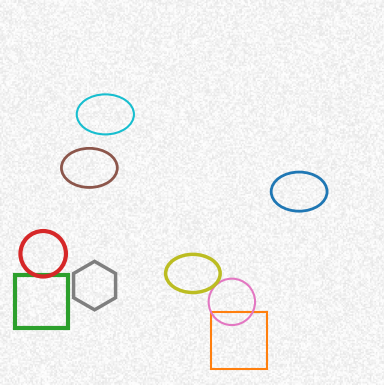[{"shape": "oval", "thickness": 2, "radius": 0.36, "center": [0.777, 0.502]}, {"shape": "square", "thickness": 1.5, "radius": 0.37, "center": [0.62, 0.116]}, {"shape": "square", "thickness": 3, "radius": 0.34, "center": [0.107, 0.216]}, {"shape": "circle", "thickness": 3, "radius": 0.3, "center": [0.112, 0.341]}, {"shape": "oval", "thickness": 2, "radius": 0.36, "center": [0.232, 0.564]}, {"shape": "circle", "thickness": 1.5, "radius": 0.3, "center": [0.602, 0.216]}, {"shape": "hexagon", "thickness": 2.5, "radius": 0.31, "center": [0.246, 0.258]}, {"shape": "oval", "thickness": 2.5, "radius": 0.35, "center": [0.501, 0.29]}, {"shape": "oval", "thickness": 1.5, "radius": 0.37, "center": [0.274, 0.703]}]